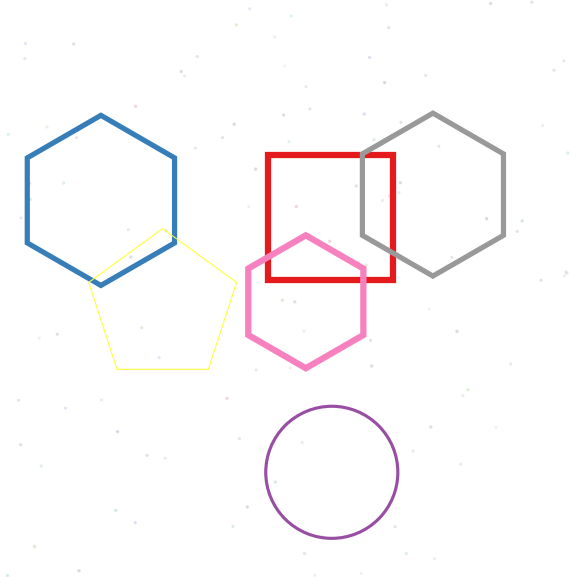[{"shape": "square", "thickness": 3, "radius": 0.54, "center": [0.572, 0.622]}, {"shape": "hexagon", "thickness": 2.5, "radius": 0.74, "center": [0.175, 0.652]}, {"shape": "circle", "thickness": 1.5, "radius": 0.57, "center": [0.575, 0.181]}, {"shape": "pentagon", "thickness": 0.5, "radius": 0.67, "center": [0.282, 0.469]}, {"shape": "hexagon", "thickness": 3, "radius": 0.58, "center": [0.53, 0.477]}, {"shape": "hexagon", "thickness": 2.5, "radius": 0.71, "center": [0.75, 0.662]}]